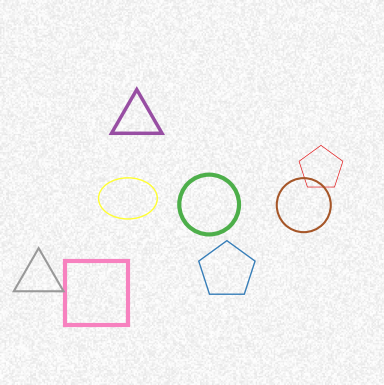[{"shape": "pentagon", "thickness": 0.5, "radius": 0.3, "center": [0.834, 0.563]}, {"shape": "pentagon", "thickness": 1, "radius": 0.38, "center": [0.589, 0.298]}, {"shape": "circle", "thickness": 3, "radius": 0.39, "center": [0.543, 0.469]}, {"shape": "triangle", "thickness": 2.5, "radius": 0.38, "center": [0.355, 0.692]}, {"shape": "oval", "thickness": 1, "radius": 0.38, "center": [0.332, 0.485]}, {"shape": "circle", "thickness": 1.5, "radius": 0.35, "center": [0.789, 0.467]}, {"shape": "square", "thickness": 3, "radius": 0.41, "center": [0.25, 0.239]}, {"shape": "triangle", "thickness": 1.5, "radius": 0.37, "center": [0.1, 0.281]}]